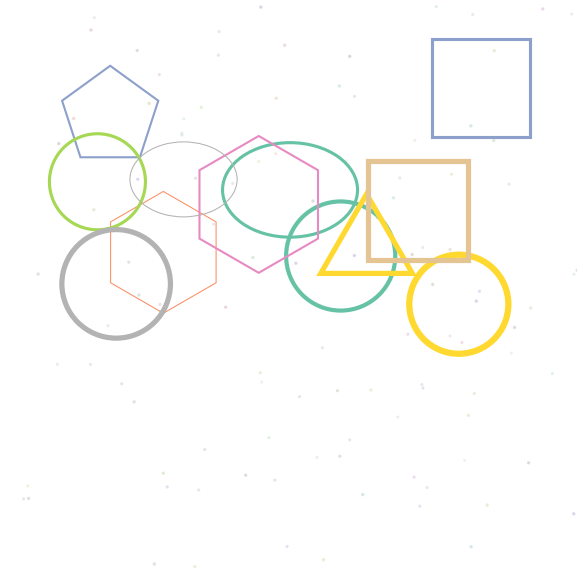[{"shape": "oval", "thickness": 1.5, "radius": 0.58, "center": [0.502, 0.67]}, {"shape": "circle", "thickness": 2, "radius": 0.47, "center": [0.59, 0.556]}, {"shape": "hexagon", "thickness": 0.5, "radius": 0.53, "center": [0.283, 0.562]}, {"shape": "pentagon", "thickness": 1, "radius": 0.44, "center": [0.191, 0.798]}, {"shape": "square", "thickness": 1.5, "radius": 0.42, "center": [0.833, 0.847]}, {"shape": "hexagon", "thickness": 1, "radius": 0.59, "center": [0.448, 0.645]}, {"shape": "circle", "thickness": 1.5, "radius": 0.42, "center": [0.169, 0.684]}, {"shape": "circle", "thickness": 3, "radius": 0.43, "center": [0.795, 0.472]}, {"shape": "triangle", "thickness": 2.5, "radius": 0.46, "center": [0.635, 0.572]}, {"shape": "square", "thickness": 2.5, "radius": 0.43, "center": [0.723, 0.635]}, {"shape": "oval", "thickness": 0.5, "radius": 0.46, "center": [0.318, 0.689]}, {"shape": "circle", "thickness": 2.5, "radius": 0.47, "center": [0.201, 0.508]}]